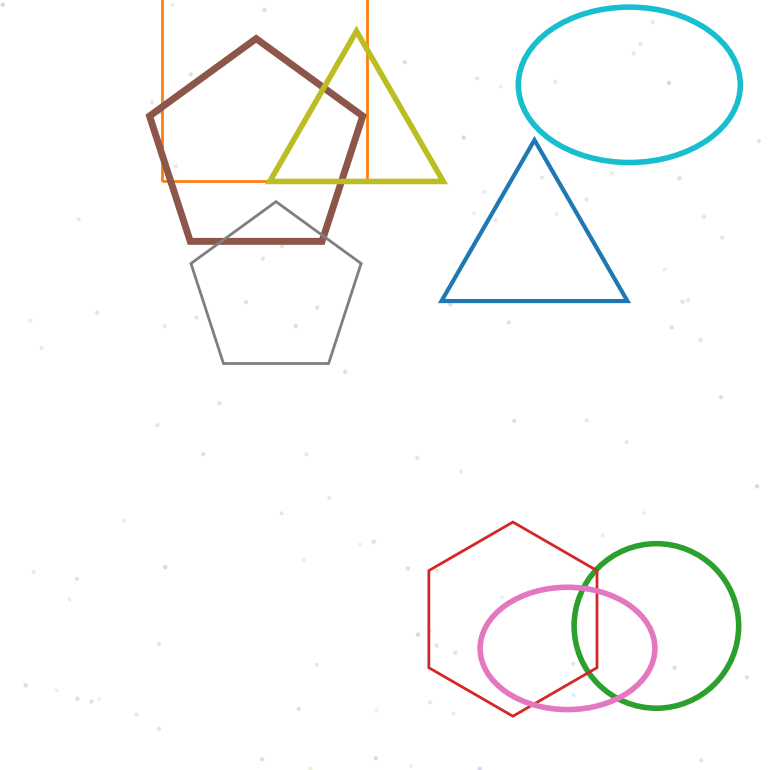[{"shape": "triangle", "thickness": 1.5, "radius": 0.7, "center": [0.694, 0.679]}, {"shape": "square", "thickness": 1, "radius": 0.67, "center": [0.344, 0.899]}, {"shape": "circle", "thickness": 2, "radius": 0.53, "center": [0.852, 0.187]}, {"shape": "hexagon", "thickness": 1, "radius": 0.63, "center": [0.666, 0.196]}, {"shape": "pentagon", "thickness": 2.5, "radius": 0.73, "center": [0.333, 0.804]}, {"shape": "oval", "thickness": 2, "radius": 0.57, "center": [0.737, 0.158]}, {"shape": "pentagon", "thickness": 1, "radius": 0.58, "center": [0.358, 0.622]}, {"shape": "triangle", "thickness": 2, "radius": 0.65, "center": [0.463, 0.829]}, {"shape": "oval", "thickness": 2, "radius": 0.72, "center": [0.817, 0.89]}]